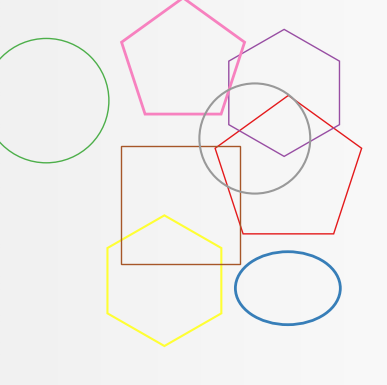[{"shape": "pentagon", "thickness": 1, "radius": 0.99, "center": [0.744, 0.553]}, {"shape": "oval", "thickness": 2, "radius": 0.68, "center": [0.743, 0.251]}, {"shape": "circle", "thickness": 1, "radius": 0.81, "center": [0.119, 0.739]}, {"shape": "hexagon", "thickness": 1, "radius": 0.82, "center": [0.733, 0.759]}, {"shape": "hexagon", "thickness": 1.5, "radius": 0.85, "center": [0.424, 0.271]}, {"shape": "square", "thickness": 1, "radius": 0.77, "center": [0.466, 0.467]}, {"shape": "pentagon", "thickness": 2, "radius": 0.83, "center": [0.472, 0.839]}, {"shape": "circle", "thickness": 1.5, "radius": 0.72, "center": [0.658, 0.64]}]